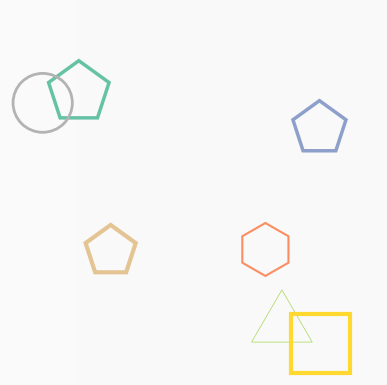[{"shape": "pentagon", "thickness": 2.5, "radius": 0.41, "center": [0.203, 0.76]}, {"shape": "hexagon", "thickness": 1.5, "radius": 0.34, "center": [0.685, 0.352]}, {"shape": "pentagon", "thickness": 2.5, "radius": 0.36, "center": [0.824, 0.667]}, {"shape": "triangle", "thickness": 0.5, "radius": 0.45, "center": [0.727, 0.157]}, {"shape": "square", "thickness": 3, "radius": 0.38, "center": [0.827, 0.108]}, {"shape": "pentagon", "thickness": 3, "radius": 0.34, "center": [0.286, 0.348]}, {"shape": "circle", "thickness": 2, "radius": 0.38, "center": [0.11, 0.733]}]